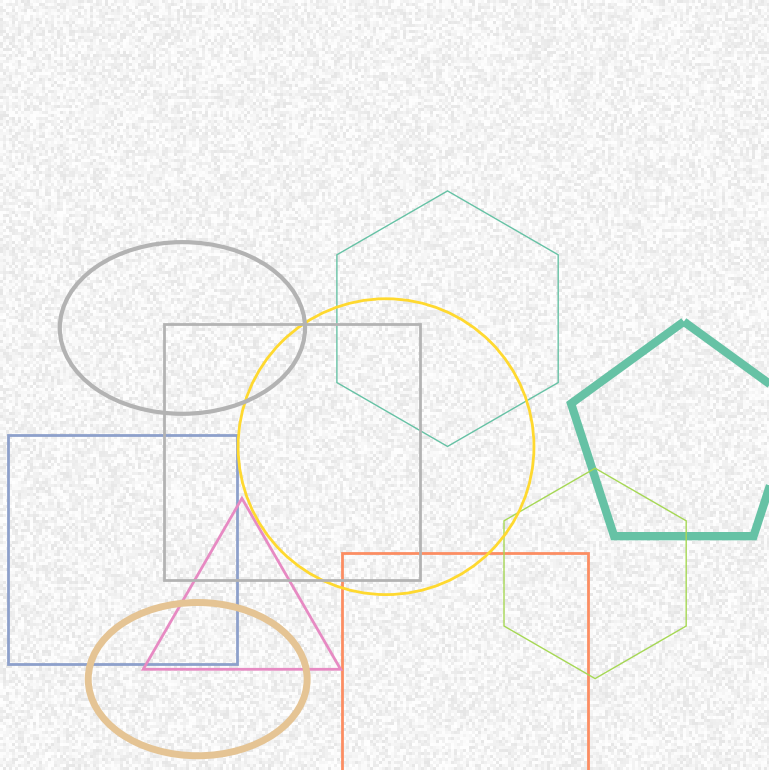[{"shape": "pentagon", "thickness": 3, "radius": 0.77, "center": [0.888, 0.428]}, {"shape": "hexagon", "thickness": 0.5, "radius": 0.83, "center": [0.581, 0.586]}, {"shape": "square", "thickness": 1, "radius": 0.8, "center": [0.604, 0.122]}, {"shape": "square", "thickness": 1, "radius": 0.74, "center": [0.159, 0.286]}, {"shape": "triangle", "thickness": 1, "radius": 0.74, "center": [0.314, 0.205]}, {"shape": "hexagon", "thickness": 0.5, "radius": 0.68, "center": [0.773, 0.255]}, {"shape": "circle", "thickness": 1, "radius": 0.96, "center": [0.501, 0.42]}, {"shape": "oval", "thickness": 2.5, "radius": 0.71, "center": [0.257, 0.118]}, {"shape": "oval", "thickness": 1.5, "radius": 0.8, "center": [0.237, 0.574]}, {"shape": "square", "thickness": 1, "radius": 0.83, "center": [0.38, 0.413]}]